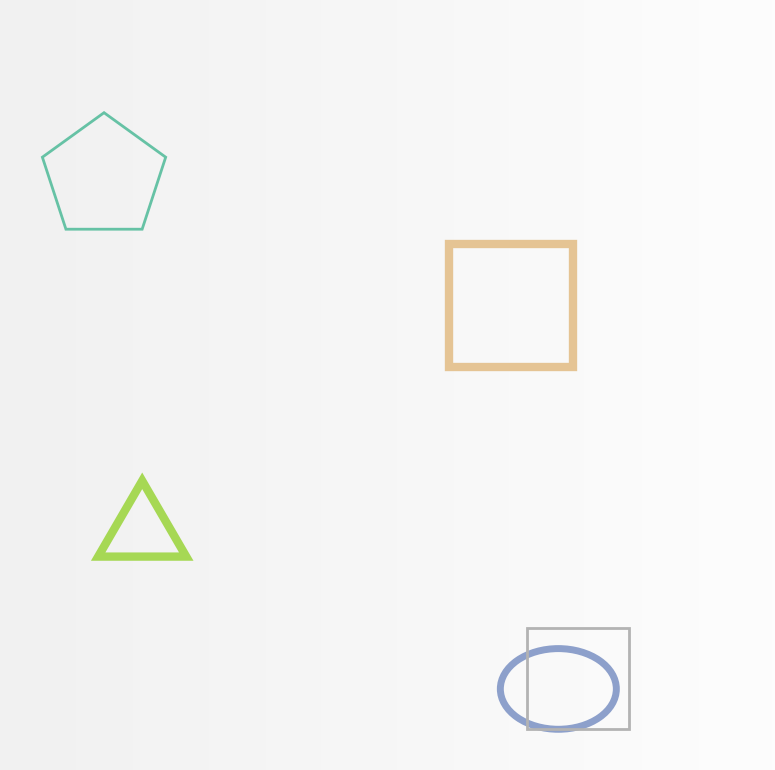[{"shape": "pentagon", "thickness": 1, "radius": 0.42, "center": [0.134, 0.77]}, {"shape": "oval", "thickness": 2.5, "radius": 0.37, "center": [0.72, 0.105]}, {"shape": "triangle", "thickness": 3, "radius": 0.33, "center": [0.183, 0.31]}, {"shape": "square", "thickness": 3, "radius": 0.4, "center": [0.659, 0.603]}, {"shape": "square", "thickness": 1, "radius": 0.33, "center": [0.745, 0.119]}]